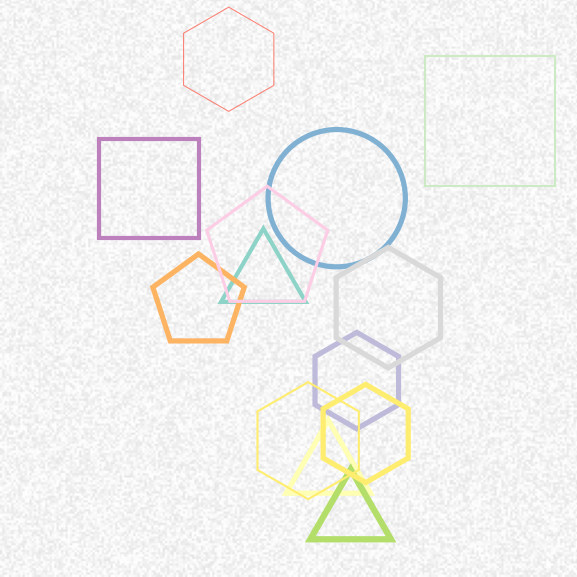[{"shape": "triangle", "thickness": 2, "radius": 0.42, "center": [0.456, 0.519]}, {"shape": "triangle", "thickness": 2.5, "radius": 0.42, "center": [0.568, 0.187]}, {"shape": "hexagon", "thickness": 2.5, "radius": 0.42, "center": [0.618, 0.34]}, {"shape": "hexagon", "thickness": 0.5, "radius": 0.45, "center": [0.396, 0.897]}, {"shape": "circle", "thickness": 2.5, "radius": 0.59, "center": [0.583, 0.656]}, {"shape": "pentagon", "thickness": 2.5, "radius": 0.42, "center": [0.344, 0.476]}, {"shape": "triangle", "thickness": 3, "radius": 0.4, "center": [0.607, 0.106]}, {"shape": "pentagon", "thickness": 1.5, "radius": 0.55, "center": [0.463, 0.566]}, {"shape": "hexagon", "thickness": 2.5, "radius": 0.52, "center": [0.672, 0.466]}, {"shape": "square", "thickness": 2, "radius": 0.43, "center": [0.258, 0.673]}, {"shape": "square", "thickness": 1, "radius": 0.56, "center": [0.848, 0.789]}, {"shape": "hexagon", "thickness": 2.5, "radius": 0.43, "center": [0.633, 0.249]}, {"shape": "hexagon", "thickness": 1, "radius": 0.51, "center": [0.534, 0.236]}]